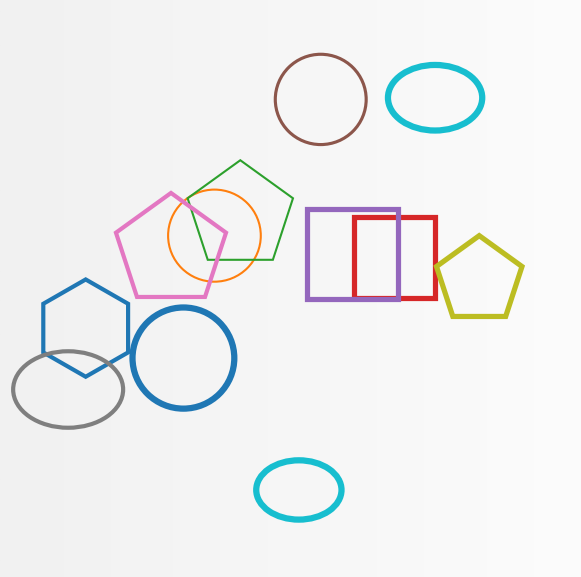[{"shape": "circle", "thickness": 3, "radius": 0.44, "center": [0.316, 0.379]}, {"shape": "hexagon", "thickness": 2, "radius": 0.42, "center": [0.147, 0.431]}, {"shape": "circle", "thickness": 1, "radius": 0.4, "center": [0.369, 0.591]}, {"shape": "pentagon", "thickness": 1, "radius": 0.48, "center": [0.413, 0.626]}, {"shape": "square", "thickness": 2.5, "radius": 0.35, "center": [0.678, 0.554]}, {"shape": "square", "thickness": 2.5, "radius": 0.39, "center": [0.607, 0.56]}, {"shape": "circle", "thickness": 1.5, "radius": 0.39, "center": [0.552, 0.827]}, {"shape": "pentagon", "thickness": 2, "radius": 0.5, "center": [0.294, 0.565]}, {"shape": "oval", "thickness": 2, "radius": 0.47, "center": [0.117, 0.325]}, {"shape": "pentagon", "thickness": 2.5, "radius": 0.39, "center": [0.824, 0.514]}, {"shape": "oval", "thickness": 3, "radius": 0.37, "center": [0.514, 0.151]}, {"shape": "oval", "thickness": 3, "radius": 0.41, "center": [0.749, 0.83]}]